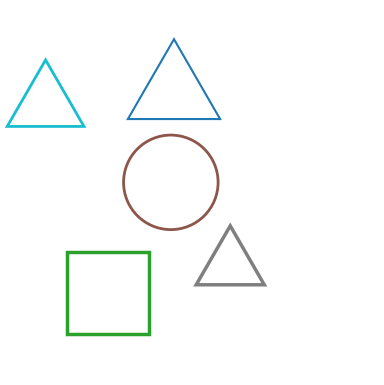[{"shape": "triangle", "thickness": 1.5, "radius": 0.69, "center": [0.452, 0.76]}, {"shape": "square", "thickness": 2.5, "radius": 0.53, "center": [0.281, 0.238]}, {"shape": "circle", "thickness": 2, "radius": 0.61, "center": [0.444, 0.526]}, {"shape": "triangle", "thickness": 2.5, "radius": 0.51, "center": [0.598, 0.311]}, {"shape": "triangle", "thickness": 2, "radius": 0.58, "center": [0.118, 0.729]}]